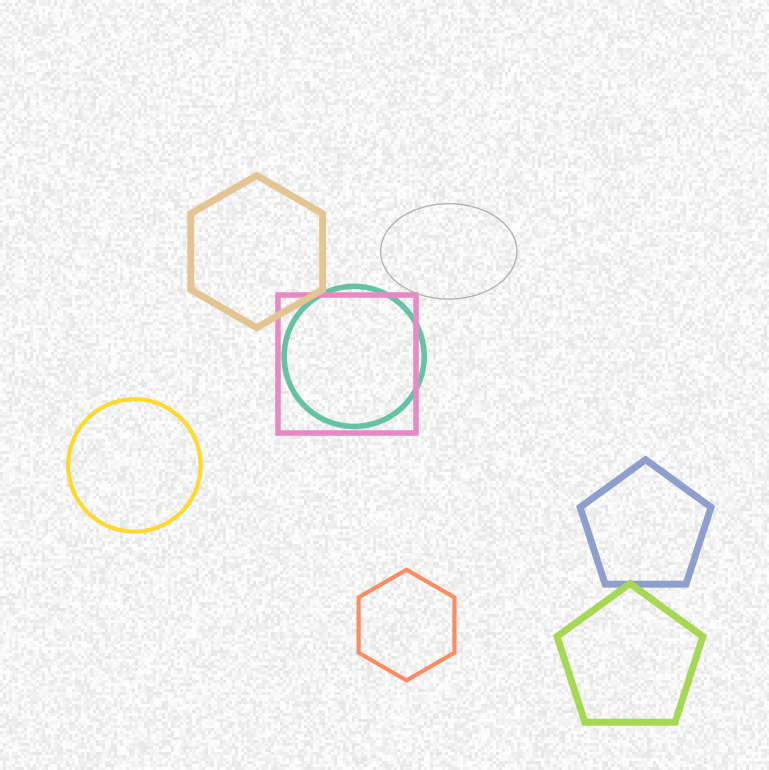[{"shape": "circle", "thickness": 2, "radius": 0.45, "center": [0.46, 0.537]}, {"shape": "hexagon", "thickness": 1.5, "radius": 0.36, "center": [0.528, 0.188]}, {"shape": "pentagon", "thickness": 2.5, "radius": 0.45, "center": [0.838, 0.314]}, {"shape": "square", "thickness": 2, "radius": 0.45, "center": [0.451, 0.527]}, {"shape": "pentagon", "thickness": 2.5, "radius": 0.5, "center": [0.818, 0.143]}, {"shape": "circle", "thickness": 1.5, "radius": 0.43, "center": [0.175, 0.396]}, {"shape": "hexagon", "thickness": 2.5, "radius": 0.49, "center": [0.333, 0.673]}, {"shape": "oval", "thickness": 0.5, "radius": 0.44, "center": [0.583, 0.674]}]